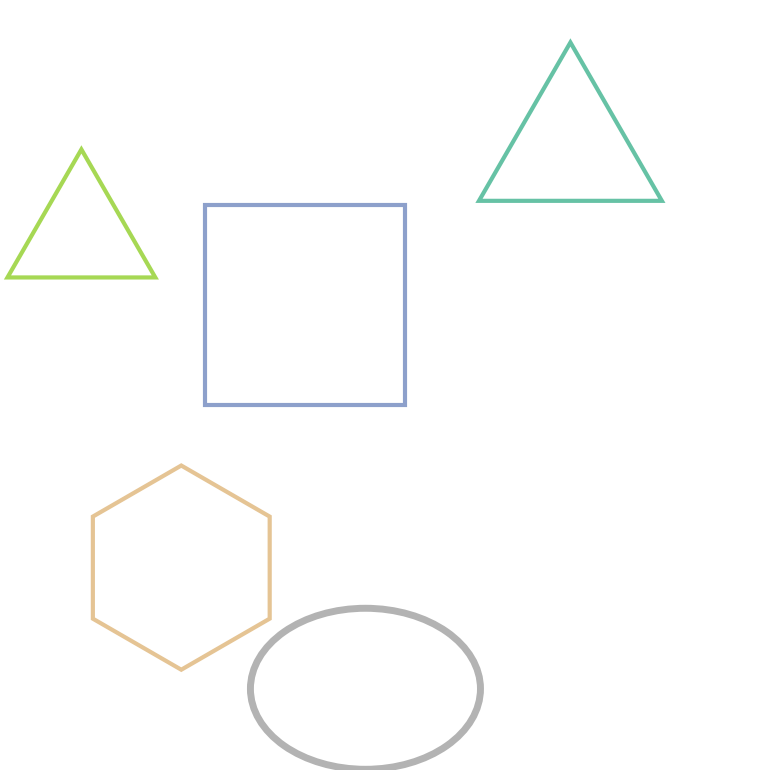[{"shape": "triangle", "thickness": 1.5, "radius": 0.69, "center": [0.741, 0.808]}, {"shape": "square", "thickness": 1.5, "radius": 0.65, "center": [0.396, 0.604]}, {"shape": "triangle", "thickness": 1.5, "radius": 0.55, "center": [0.106, 0.695]}, {"shape": "hexagon", "thickness": 1.5, "radius": 0.66, "center": [0.235, 0.263]}, {"shape": "oval", "thickness": 2.5, "radius": 0.75, "center": [0.475, 0.105]}]